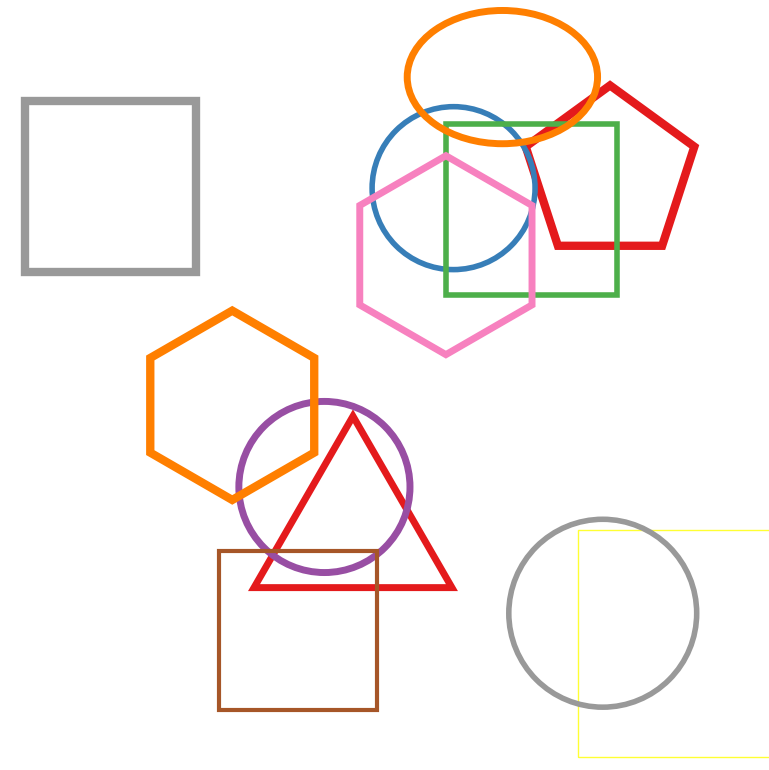[{"shape": "triangle", "thickness": 2.5, "radius": 0.74, "center": [0.458, 0.311]}, {"shape": "pentagon", "thickness": 3, "radius": 0.58, "center": [0.792, 0.774]}, {"shape": "circle", "thickness": 2, "radius": 0.53, "center": [0.589, 0.756]}, {"shape": "square", "thickness": 2, "radius": 0.56, "center": [0.691, 0.727]}, {"shape": "circle", "thickness": 2.5, "radius": 0.56, "center": [0.421, 0.368]}, {"shape": "oval", "thickness": 2.5, "radius": 0.62, "center": [0.652, 0.9]}, {"shape": "hexagon", "thickness": 3, "radius": 0.61, "center": [0.302, 0.474]}, {"shape": "square", "thickness": 0.5, "radius": 0.74, "center": [0.898, 0.164]}, {"shape": "square", "thickness": 1.5, "radius": 0.51, "center": [0.387, 0.181]}, {"shape": "hexagon", "thickness": 2.5, "radius": 0.65, "center": [0.579, 0.669]}, {"shape": "square", "thickness": 3, "radius": 0.56, "center": [0.143, 0.757]}, {"shape": "circle", "thickness": 2, "radius": 0.61, "center": [0.783, 0.204]}]